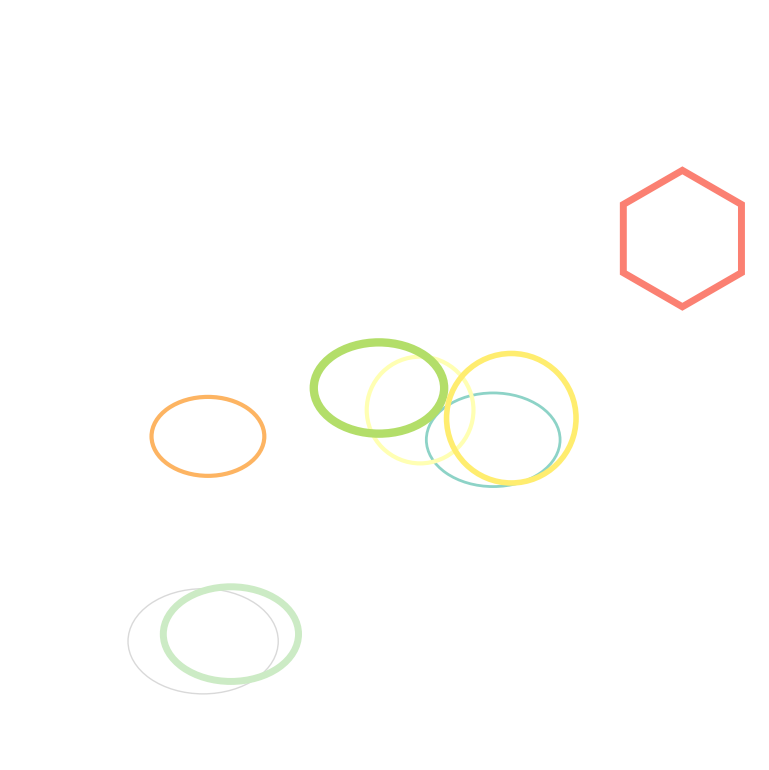[{"shape": "oval", "thickness": 1, "radius": 0.43, "center": [0.641, 0.429]}, {"shape": "circle", "thickness": 1.5, "radius": 0.35, "center": [0.546, 0.468]}, {"shape": "hexagon", "thickness": 2.5, "radius": 0.44, "center": [0.886, 0.69]}, {"shape": "oval", "thickness": 1.5, "radius": 0.37, "center": [0.27, 0.433]}, {"shape": "oval", "thickness": 3, "radius": 0.42, "center": [0.492, 0.496]}, {"shape": "oval", "thickness": 0.5, "radius": 0.49, "center": [0.264, 0.167]}, {"shape": "oval", "thickness": 2.5, "radius": 0.44, "center": [0.3, 0.176]}, {"shape": "circle", "thickness": 2, "radius": 0.42, "center": [0.664, 0.457]}]